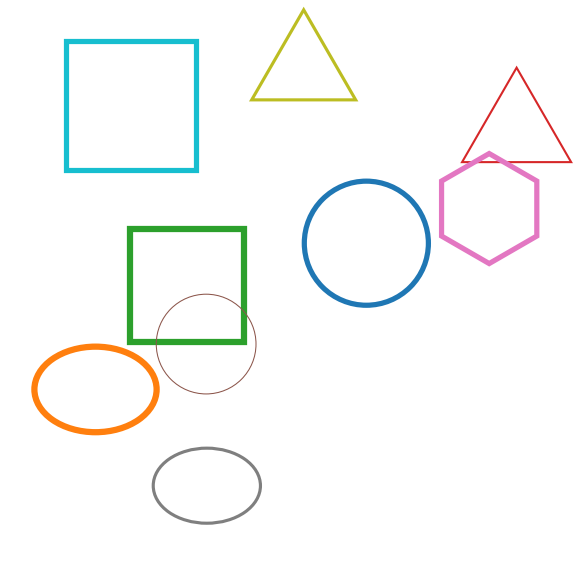[{"shape": "circle", "thickness": 2.5, "radius": 0.54, "center": [0.634, 0.578]}, {"shape": "oval", "thickness": 3, "radius": 0.53, "center": [0.165, 0.325]}, {"shape": "square", "thickness": 3, "radius": 0.49, "center": [0.324, 0.505]}, {"shape": "triangle", "thickness": 1, "radius": 0.55, "center": [0.895, 0.773]}, {"shape": "circle", "thickness": 0.5, "radius": 0.43, "center": [0.357, 0.403]}, {"shape": "hexagon", "thickness": 2.5, "radius": 0.48, "center": [0.847, 0.638]}, {"shape": "oval", "thickness": 1.5, "radius": 0.46, "center": [0.358, 0.158]}, {"shape": "triangle", "thickness": 1.5, "radius": 0.52, "center": [0.526, 0.878]}, {"shape": "square", "thickness": 2.5, "radius": 0.56, "center": [0.227, 0.817]}]